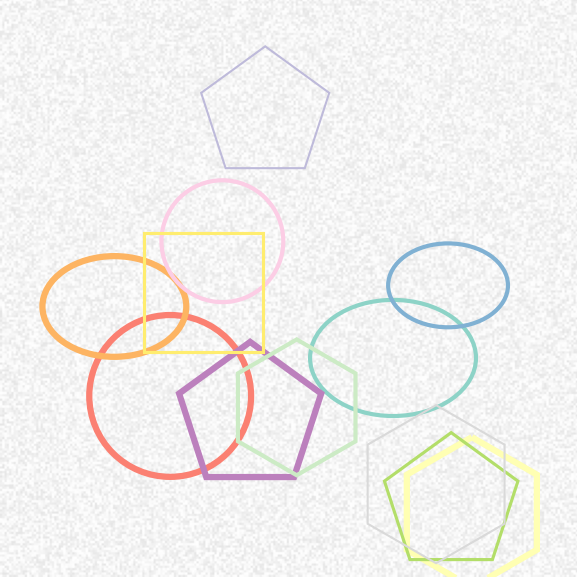[{"shape": "oval", "thickness": 2, "radius": 0.72, "center": [0.681, 0.379]}, {"shape": "hexagon", "thickness": 3, "radius": 0.65, "center": [0.817, 0.112]}, {"shape": "pentagon", "thickness": 1, "radius": 0.58, "center": [0.459, 0.802]}, {"shape": "circle", "thickness": 3, "radius": 0.7, "center": [0.295, 0.314]}, {"shape": "oval", "thickness": 2, "radius": 0.52, "center": [0.776, 0.505]}, {"shape": "oval", "thickness": 3, "radius": 0.62, "center": [0.198, 0.468]}, {"shape": "pentagon", "thickness": 1.5, "radius": 0.61, "center": [0.781, 0.128]}, {"shape": "circle", "thickness": 2, "radius": 0.53, "center": [0.385, 0.581]}, {"shape": "hexagon", "thickness": 1, "radius": 0.68, "center": [0.755, 0.161]}, {"shape": "pentagon", "thickness": 3, "radius": 0.65, "center": [0.433, 0.278]}, {"shape": "hexagon", "thickness": 2, "radius": 0.59, "center": [0.514, 0.294]}, {"shape": "square", "thickness": 1.5, "radius": 0.52, "center": [0.352, 0.493]}]